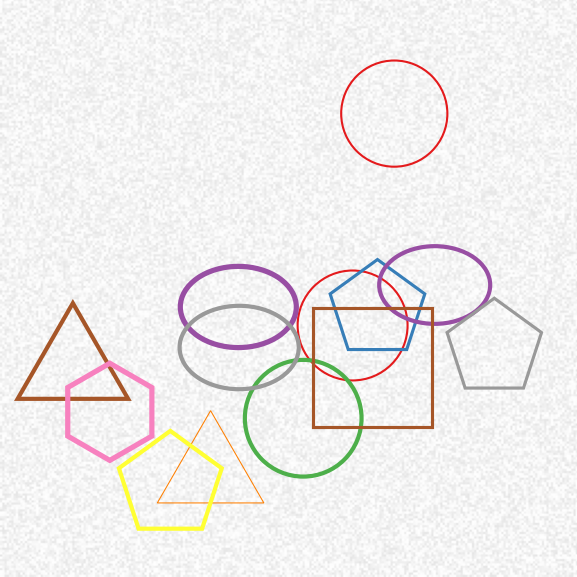[{"shape": "circle", "thickness": 1, "radius": 0.46, "center": [0.683, 0.802]}, {"shape": "circle", "thickness": 1, "radius": 0.48, "center": [0.611, 0.436]}, {"shape": "pentagon", "thickness": 1.5, "radius": 0.43, "center": [0.654, 0.464]}, {"shape": "circle", "thickness": 2, "radius": 0.51, "center": [0.525, 0.275]}, {"shape": "oval", "thickness": 2.5, "radius": 0.5, "center": [0.413, 0.468]}, {"shape": "oval", "thickness": 2, "radius": 0.48, "center": [0.753, 0.506]}, {"shape": "triangle", "thickness": 0.5, "radius": 0.53, "center": [0.365, 0.182]}, {"shape": "pentagon", "thickness": 2, "radius": 0.47, "center": [0.295, 0.159]}, {"shape": "triangle", "thickness": 2, "radius": 0.55, "center": [0.126, 0.364]}, {"shape": "square", "thickness": 1.5, "radius": 0.51, "center": [0.645, 0.363]}, {"shape": "hexagon", "thickness": 2.5, "radius": 0.42, "center": [0.19, 0.286]}, {"shape": "pentagon", "thickness": 1.5, "radius": 0.43, "center": [0.856, 0.397]}, {"shape": "oval", "thickness": 2, "radius": 0.52, "center": [0.414, 0.397]}]